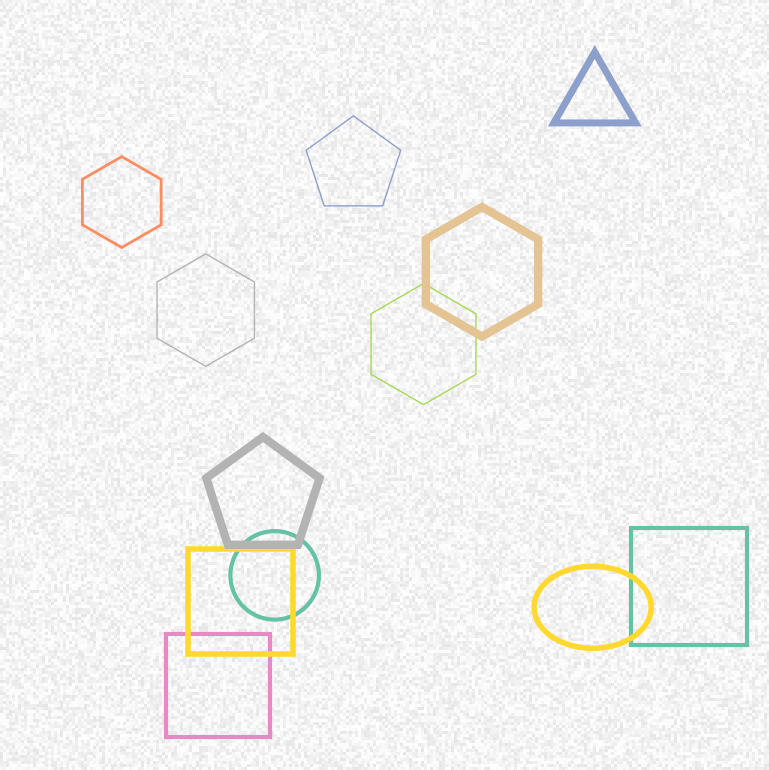[{"shape": "square", "thickness": 1.5, "radius": 0.38, "center": [0.895, 0.238]}, {"shape": "circle", "thickness": 1.5, "radius": 0.29, "center": [0.357, 0.253]}, {"shape": "hexagon", "thickness": 1, "radius": 0.3, "center": [0.158, 0.738]}, {"shape": "pentagon", "thickness": 0.5, "radius": 0.32, "center": [0.459, 0.785]}, {"shape": "triangle", "thickness": 2.5, "radius": 0.31, "center": [0.772, 0.871]}, {"shape": "square", "thickness": 1.5, "radius": 0.34, "center": [0.283, 0.11]}, {"shape": "hexagon", "thickness": 0.5, "radius": 0.39, "center": [0.55, 0.553]}, {"shape": "square", "thickness": 2, "radius": 0.34, "center": [0.312, 0.219]}, {"shape": "oval", "thickness": 2, "radius": 0.38, "center": [0.77, 0.211]}, {"shape": "hexagon", "thickness": 3, "radius": 0.42, "center": [0.626, 0.647]}, {"shape": "pentagon", "thickness": 3, "radius": 0.39, "center": [0.341, 0.355]}, {"shape": "hexagon", "thickness": 0.5, "radius": 0.37, "center": [0.267, 0.597]}]